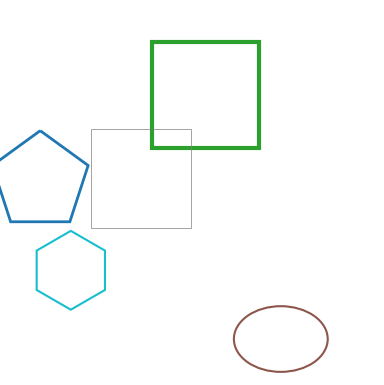[{"shape": "pentagon", "thickness": 2, "radius": 0.65, "center": [0.105, 0.53]}, {"shape": "square", "thickness": 3, "radius": 0.69, "center": [0.533, 0.753]}, {"shape": "oval", "thickness": 1.5, "radius": 0.61, "center": [0.729, 0.119]}, {"shape": "square", "thickness": 0.5, "radius": 0.65, "center": [0.366, 0.536]}, {"shape": "hexagon", "thickness": 1.5, "radius": 0.51, "center": [0.184, 0.298]}]